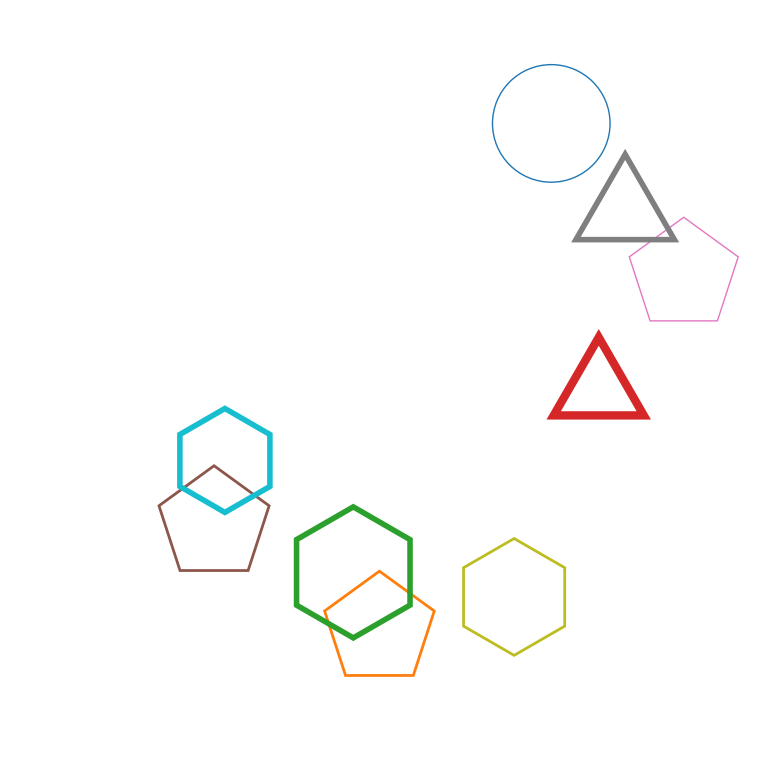[{"shape": "circle", "thickness": 0.5, "radius": 0.38, "center": [0.716, 0.84]}, {"shape": "pentagon", "thickness": 1, "radius": 0.37, "center": [0.493, 0.183]}, {"shape": "hexagon", "thickness": 2, "radius": 0.43, "center": [0.459, 0.257]}, {"shape": "triangle", "thickness": 3, "radius": 0.34, "center": [0.778, 0.494]}, {"shape": "pentagon", "thickness": 1, "radius": 0.38, "center": [0.278, 0.32]}, {"shape": "pentagon", "thickness": 0.5, "radius": 0.37, "center": [0.888, 0.643]}, {"shape": "triangle", "thickness": 2, "radius": 0.37, "center": [0.812, 0.726]}, {"shape": "hexagon", "thickness": 1, "radius": 0.38, "center": [0.668, 0.225]}, {"shape": "hexagon", "thickness": 2, "radius": 0.34, "center": [0.292, 0.402]}]